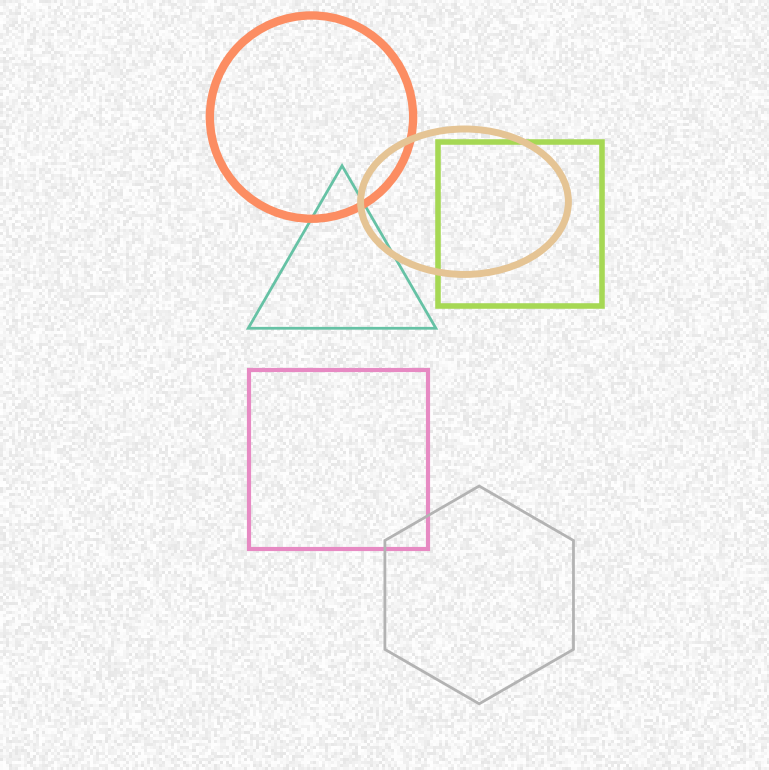[{"shape": "triangle", "thickness": 1, "radius": 0.7, "center": [0.444, 0.644]}, {"shape": "circle", "thickness": 3, "radius": 0.66, "center": [0.405, 0.848]}, {"shape": "square", "thickness": 1.5, "radius": 0.58, "center": [0.44, 0.404]}, {"shape": "square", "thickness": 2, "radius": 0.53, "center": [0.675, 0.709]}, {"shape": "oval", "thickness": 2.5, "radius": 0.67, "center": [0.603, 0.738]}, {"shape": "hexagon", "thickness": 1, "radius": 0.71, "center": [0.622, 0.227]}]